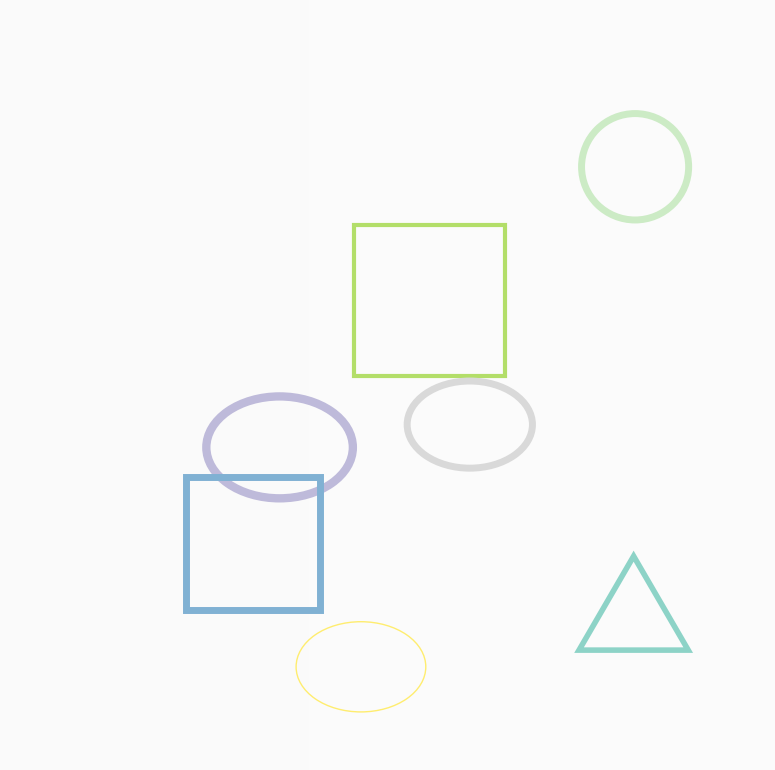[{"shape": "triangle", "thickness": 2, "radius": 0.41, "center": [0.818, 0.196]}, {"shape": "oval", "thickness": 3, "radius": 0.47, "center": [0.361, 0.419]}, {"shape": "square", "thickness": 2.5, "radius": 0.43, "center": [0.327, 0.294]}, {"shape": "square", "thickness": 1.5, "radius": 0.49, "center": [0.554, 0.61]}, {"shape": "oval", "thickness": 2.5, "radius": 0.4, "center": [0.606, 0.449]}, {"shape": "circle", "thickness": 2.5, "radius": 0.35, "center": [0.819, 0.783]}, {"shape": "oval", "thickness": 0.5, "radius": 0.42, "center": [0.466, 0.134]}]